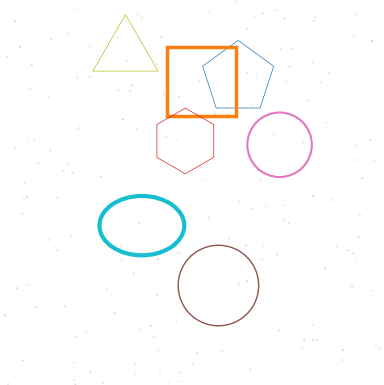[{"shape": "pentagon", "thickness": 0.5, "radius": 0.49, "center": [0.619, 0.798]}, {"shape": "square", "thickness": 2.5, "radius": 0.45, "center": [0.523, 0.788]}, {"shape": "hexagon", "thickness": 0.5, "radius": 0.43, "center": [0.481, 0.634]}, {"shape": "circle", "thickness": 1, "radius": 0.52, "center": [0.567, 0.258]}, {"shape": "circle", "thickness": 1.5, "radius": 0.42, "center": [0.726, 0.624]}, {"shape": "triangle", "thickness": 0.5, "radius": 0.49, "center": [0.326, 0.864]}, {"shape": "oval", "thickness": 3, "radius": 0.55, "center": [0.368, 0.414]}]